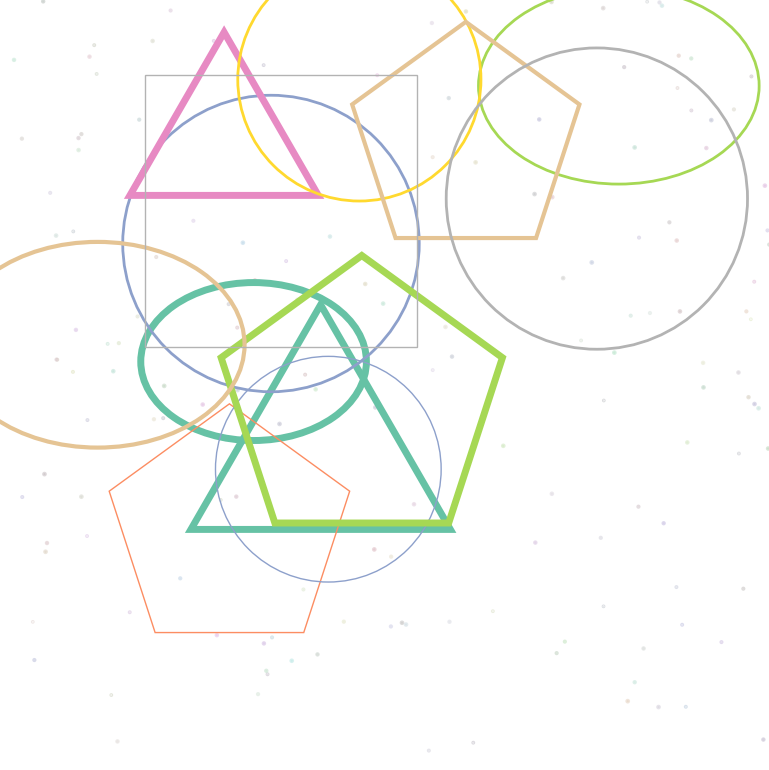[{"shape": "triangle", "thickness": 2.5, "radius": 0.97, "center": [0.416, 0.41]}, {"shape": "oval", "thickness": 2.5, "radius": 0.73, "center": [0.329, 0.53]}, {"shape": "pentagon", "thickness": 0.5, "radius": 0.82, "center": [0.298, 0.311]}, {"shape": "circle", "thickness": 1, "radius": 0.96, "center": [0.352, 0.684]}, {"shape": "circle", "thickness": 0.5, "radius": 0.73, "center": [0.426, 0.391]}, {"shape": "triangle", "thickness": 2.5, "radius": 0.71, "center": [0.291, 0.817]}, {"shape": "pentagon", "thickness": 2.5, "radius": 0.96, "center": [0.47, 0.476]}, {"shape": "oval", "thickness": 1, "radius": 0.91, "center": [0.804, 0.888]}, {"shape": "circle", "thickness": 1, "radius": 0.79, "center": [0.467, 0.897]}, {"shape": "oval", "thickness": 1.5, "radius": 0.95, "center": [0.127, 0.552]}, {"shape": "pentagon", "thickness": 1.5, "radius": 0.78, "center": [0.605, 0.816]}, {"shape": "square", "thickness": 0.5, "radius": 0.88, "center": [0.365, 0.726]}, {"shape": "circle", "thickness": 1, "radius": 0.98, "center": [0.775, 0.742]}]